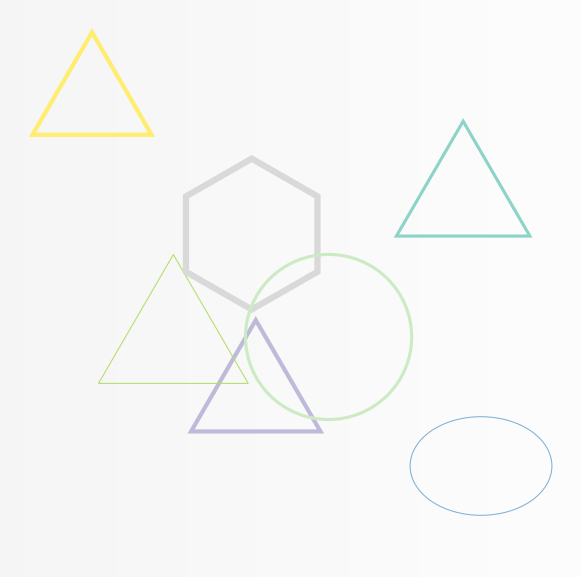[{"shape": "triangle", "thickness": 1.5, "radius": 0.66, "center": [0.797, 0.657]}, {"shape": "triangle", "thickness": 2, "radius": 0.64, "center": [0.44, 0.316]}, {"shape": "oval", "thickness": 0.5, "radius": 0.61, "center": [0.828, 0.192]}, {"shape": "triangle", "thickness": 0.5, "radius": 0.74, "center": [0.298, 0.41]}, {"shape": "hexagon", "thickness": 3, "radius": 0.65, "center": [0.433, 0.594]}, {"shape": "circle", "thickness": 1.5, "radius": 0.71, "center": [0.565, 0.416]}, {"shape": "triangle", "thickness": 2, "radius": 0.59, "center": [0.158, 0.825]}]